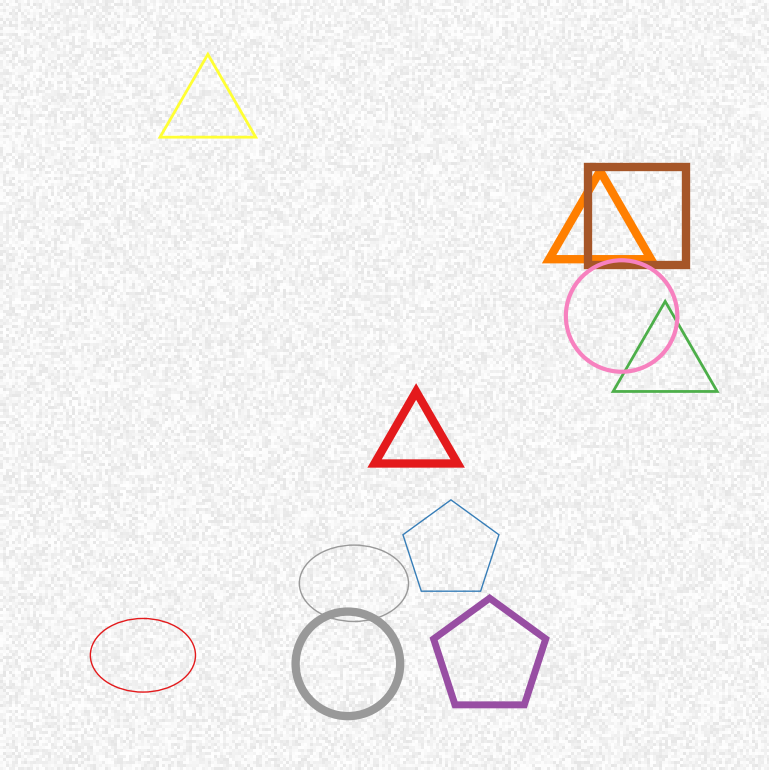[{"shape": "oval", "thickness": 0.5, "radius": 0.34, "center": [0.186, 0.149]}, {"shape": "triangle", "thickness": 3, "radius": 0.31, "center": [0.54, 0.429]}, {"shape": "pentagon", "thickness": 0.5, "radius": 0.33, "center": [0.586, 0.285]}, {"shape": "triangle", "thickness": 1, "radius": 0.39, "center": [0.864, 0.531]}, {"shape": "pentagon", "thickness": 2.5, "radius": 0.38, "center": [0.636, 0.147]}, {"shape": "triangle", "thickness": 3, "radius": 0.38, "center": [0.779, 0.702]}, {"shape": "triangle", "thickness": 1, "radius": 0.36, "center": [0.27, 0.858]}, {"shape": "square", "thickness": 3, "radius": 0.32, "center": [0.827, 0.719]}, {"shape": "circle", "thickness": 1.5, "radius": 0.36, "center": [0.807, 0.59]}, {"shape": "circle", "thickness": 3, "radius": 0.34, "center": [0.452, 0.138]}, {"shape": "oval", "thickness": 0.5, "radius": 0.35, "center": [0.46, 0.242]}]